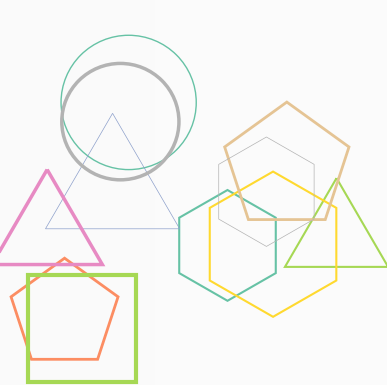[{"shape": "circle", "thickness": 1, "radius": 0.87, "center": [0.332, 0.734]}, {"shape": "hexagon", "thickness": 1.5, "radius": 0.72, "center": [0.587, 0.363]}, {"shape": "pentagon", "thickness": 2, "radius": 0.73, "center": [0.167, 0.184]}, {"shape": "triangle", "thickness": 0.5, "radius": 1.0, "center": [0.29, 0.506]}, {"shape": "triangle", "thickness": 2.5, "radius": 0.82, "center": [0.122, 0.395]}, {"shape": "triangle", "thickness": 1.5, "radius": 0.77, "center": [0.868, 0.384]}, {"shape": "square", "thickness": 3, "radius": 0.7, "center": [0.211, 0.147]}, {"shape": "hexagon", "thickness": 1.5, "radius": 0.94, "center": [0.705, 0.366]}, {"shape": "pentagon", "thickness": 2, "radius": 0.84, "center": [0.74, 0.566]}, {"shape": "circle", "thickness": 2.5, "radius": 0.76, "center": [0.311, 0.684]}, {"shape": "hexagon", "thickness": 0.5, "radius": 0.71, "center": [0.688, 0.502]}]